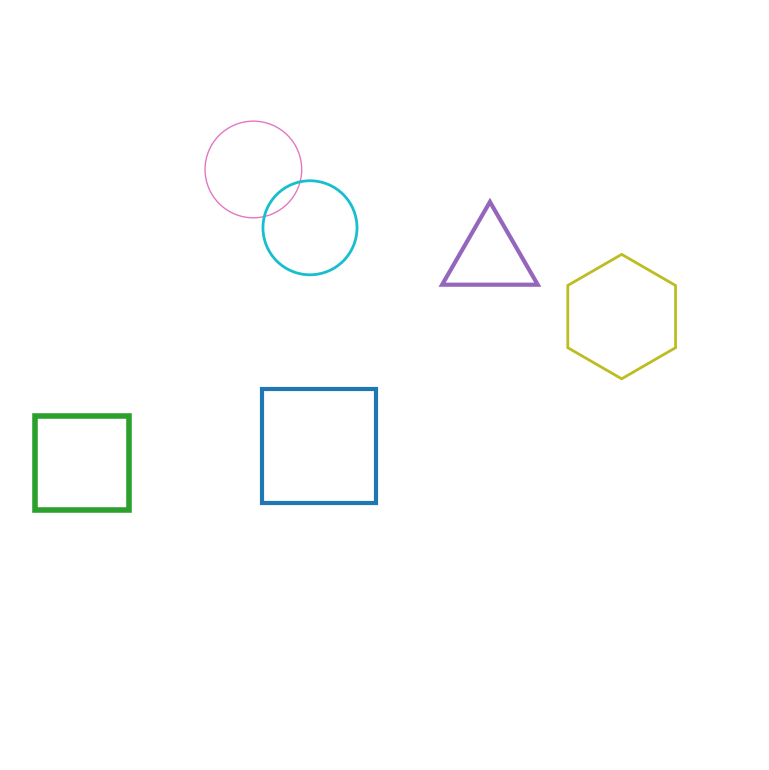[{"shape": "square", "thickness": 1.5, "radius": 0.37, "center": [0.414, 0.42]}, {"shape": "square", "thickness": 2, "radius": 0.31, "center": [0.107, 0.399]}, {"shape": "triangle", "thickness": 1.5, "radius": 0.36, "center": [0.636, 0.666]}, {"shape": "circle", "thickness": 0.5, "radius": 0.31, "center": [0.329, 0.78]}, {"shape": "hexagon", "thickness": 1, "radius": 0.4, "center": [0.807, 0.589]}, {"shape": "circle", "thickness": 1, "radius": 0.31, "center": [0.403, 0.704]}]